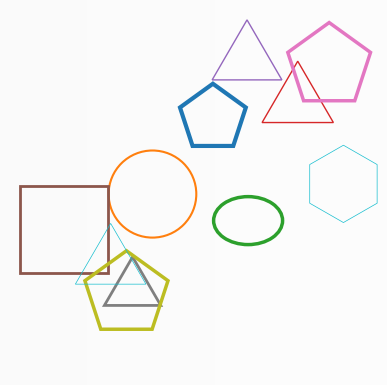[{"shape": "pentagon", "thickness": 3, "radius": 0.45, "center": [0.549, 0.693]}, {"shape": "circle", "thickness": 1.5, "radius": 0.57, "center": [0.393, 0.496]}, {"shape": "oval", "thickness": 2.5, "radius": 0.44, "center": [0.64, 0.427]}, {"shape": "triangle", "thickness": 1, "radius": 0.53, "center": [0.768, 0.735]}, {"shape": "triangle", "thickness": 1, "radius": 0.52, "center": [0.637, 0.844]}, {"shape": "square", "thickness": 2, "radius": 0.57, "center": [0.166, 0.403]}, {"shape": "pentagon", "thickness": 2.5, "radius": 0.56, "center": [0.849, 0.829]}, {"shape": "triangle", "thickness": 2, "radius": 0.42, "center": [0.342, 0.249]}, {"shape": "pentagon", "thickness": 2.5, "radius": 0.56, "center": [0.326, 0.236]}, {"shape": "triangle", "thickness": 0.5, "radius": 0.53, "center": [0.286, 0.315]}, {"shape": "hexagon", "thickness": 0.5, "radius": 0.5, "center": [0.886, 0.522]}]